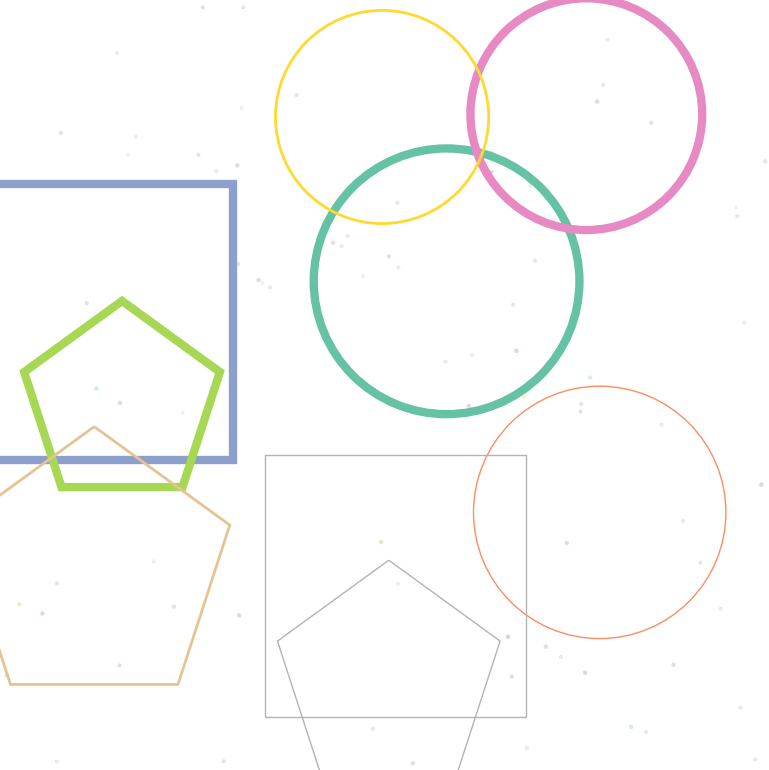[{"shape": "circle", "thickness": 3, "radius": 0.86, "center": [0.58, 0.635]}, {"shape": "circle", "thickness": 0.5, "radius": 0.82, "center": [0.779, 0.335]}, {"shape": "square", "thickness": 3, "radius": 0.89, "center": [0.124, 0.582]}, {"shape": "circle", "thickness": 3, "radius": 0.75, "center": [0.761, 0.852]}, {"shape": "pentagon", "thickness": 3, "radius": 0.67, "center": [0.158, 0.476]}, {"shape": "circle", "thickness": 1, "radius": 0.69, "center": [0.496, 0.848]}, {"shape": "pentagon", "thickness": 1, "radius": 0.93, "center": [0.122, 0.261]}, {"shape": "pentagon", "thickness": 0.5, "radius": 0.76, "center": [0.505, 0.12]}, {"shape": "square", "thickness": 0.5, "radius": 0.85, "center": [0.514, 0.239]}]